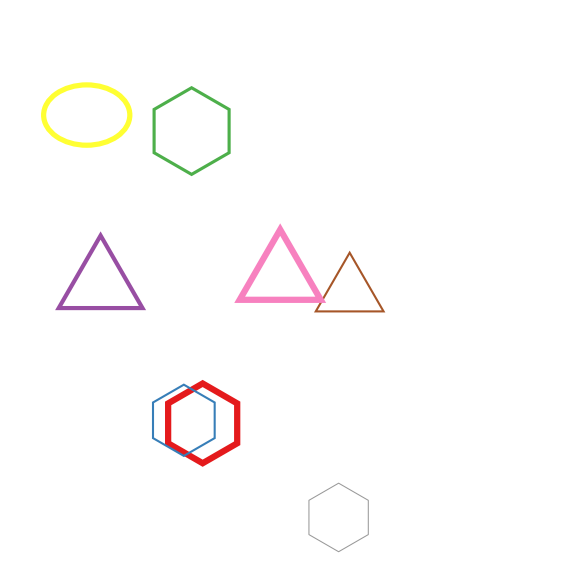[{"shape": "hexagon", "thickness": 3, "radius": 0.35, "center": [0.351, 0.266]}, {"shape": "hexagon", "thickness": 1, "radius": 0.31, "center": [0.318, 0.271]}, {"shape": "hexagon", "thickness": 1.5, "radius": 0.37, "center": [0.332, 0.772]}, {"shape": "triangle", "thickness": 2, "radius": 0.42, "center": [0.174, 0.508]}, {"shape": "oval", "thickness": 2.5, "radius": 0.37, "center": [0.15, 0.8]}, {"shape": "triangle", "thickness": 1, "radius": 0.34, "center": [0.605, 0.494]}, {"shape": "triangle", "thickness": 3, "radius": 0.41, "center": [0.485, 0.521]}, {"shape": "hexagon", "thickness": 0.5, "radius": 0.3, "center": [0.586, 0.103]}]